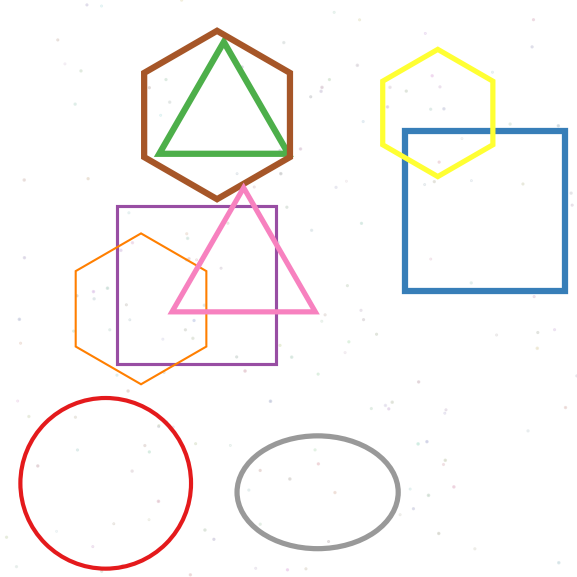[{"shape": "circle", "thickness": 2, "radius": 0.74, "center": [0.183, 0.162]}, {"shape": "square", "thickness": 3, "radius": 0.69, "center": [0.84, 0.633]}, {"shape": "triangle", "thickness": 3, "radius": 0.65, "center": [0.388, 0.797]}, {"shape": "square", "thickness": 1.5, "radius": 0.69, "center": [0.34, 0.506]}, {"shape": "hexagon", "thickness": 1, "radius": 0.65, "center": [0.244, 0.464]}, {"shape": "hexagon", "thickness": 2.5, "radius": 0.55, "center": [0.758, 0.803]}, {"shape": "hexagon", "thickness": 3, "radius": 0.73, "center": [0.376, 0.8]}, {"shape": "triangle", "thickness": 2.5, "radius": 0.72, "center": [0.422, 0.531]}, {"shape": "oval", "thickness": 2.5, "radius": 0.7, "center": [0.55, 0.147]}]